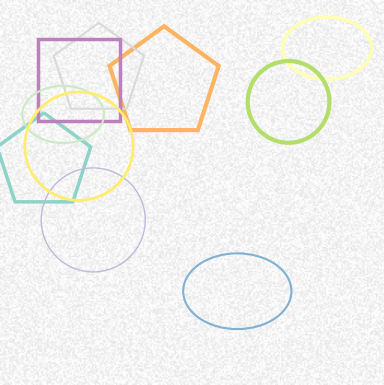[{"shape": "pentagon", "thickness": 2.5, "radius": 0.64, "center": [0.114, 0.579]}, {"shape": "oval", "thickness": 2.5, "radius": 0.58, "center": [0.849, 0.875]}, {"shape": "circle", "thickness": 1, "radius": 0.68, "center": [0.242, 0.429]}, {"shape": "oval", "thickness": 1.5, "radius": 0.7, "center": [0.616, 0.244]}, {"shape": "pentagon", "thickness": 3, "radius": 0.75, "center": [0.426, 0.783]}, {"shape": "circle", "thickness": 3, "radius": 0.53, "center": [0.75, 0.735]}, {"shape": "pentagon", "thickness": 1.5, "radius": 0.62, "center": [0.257, 0.817]}, {"shape": "square", "thickness": 2.5, "radius": 0.53, "center": [0.205, 0.792]}, {"shape": "oval", "thickness": 1.5, "radius": 0.53, "center": [0.164, 0.703]}, {"shape": "circle", "thickness": 2, "radius": 0.7, "center": [0.205, 0.62]}]